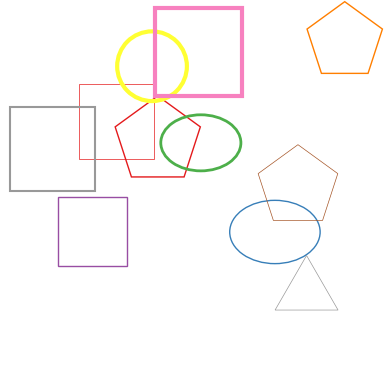[{"shape": "pentagon", "thickness": 1, "radius": 0.58, "center": [0.41, 0.635]}, {"shape": "square", "thickness": 0.5, "radius": 0.49, "center": [0.303, 0.684]}, {"shape": "oval", "thickness": 1, "radius": 0.59, "center": [0.714, 0.397]}, {"shape": "oval", "thickness": 2, "radius": 0.52, "center": [0.522, 0.629]}, {"shape": "square", "thickness": 1, "radius": 0.45, "center": [0.24, 0.398]}, {"shape": "pentagon", "thickness": 1, "radius": 0.51, "center": [0.895, 0.893]}, {"shape": "circle", "thickness": 3, "radius": 0.45, "center": [0.395, 0.828]}, {"shape": "pentagon", "thickness": 0.5, "radius": 0.54, "center": [0.774, 0.515]}, {"shape": "square", "thickness": 3, "radius": 0.57, "center": [0.516, 0.864]}, {"shape": "square", "thickness": 1.5, "radius": 0.55, "center": [0.137, 0.613]}, {"shape": "triangle", "thickness": 0.5, "radius": 0.47, "center": [0.796, 0.242]}]